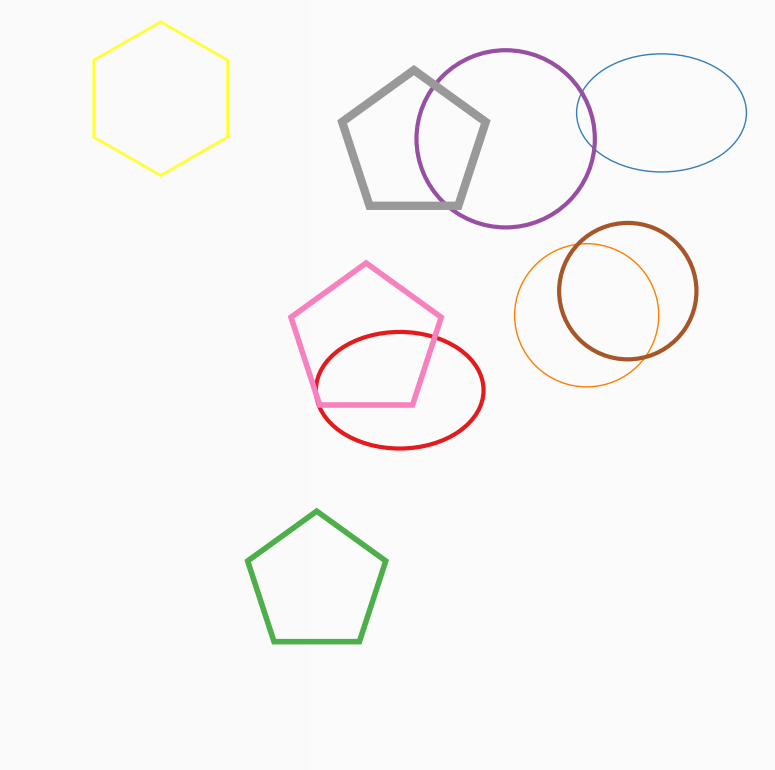[{"shape": "oval", "thickness": 1.5, "radius": 0.54, "center": [0.516, 0.493]}, {"shape": "oval", "thickness": 0.5, "radius": 0.55, "center": [0.854, 0.853]}, {"shape": "pentagon", "thickness": 2, "radius": 0.47, "center": [0.409, 0.242]}, {"shape": "circle", "thickness": 1.5, "radius": 0.58, "center": [0.652, 0.82]}, {"shape": "circle", "thickness": 0.5, "radius": 0.46, "center": [0.757, 0.591]}, {"shape": "hexagon", "thickness": 1, "radius": 0.5, "center": [0.207, 0.872]}, {"shape": "circle", "thickness": 1.5, "radius": 0.44, "center": [0.81, 0.622]}, {"shape": "pentagon", "thickness": 2, "radius": 0.51, "center": [0.472, 0.557]}, {"shape": "pentagon", "thickness": 3, "radius": 0.49, "center": [0.534, 0.812]}]